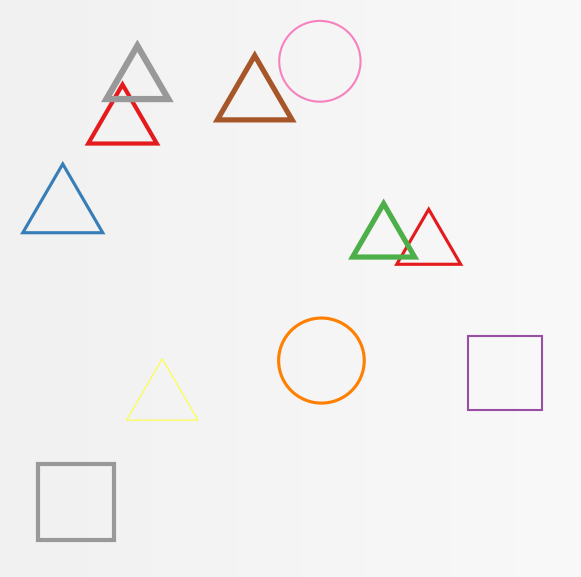[{"shape": "triangle", "thickness": 1.5, "radius": 0.32, "center": [0.738, 0.573]}, {"shape": "triangle", "thickness": 2, "radius": 0.34, "center": [0.211, 0.785]}, {"shape": "triangle", "thickness": 1.5, "radius": 0.4, "center": [0.108, 0.636]}, {"shape": "triangle", "thickness": 2.5, "radius": 0.31, "center": [0.66, 0.585]}, {"shape": "square", "thickness": 1, "radius": 0.32, "center": [0.868, 0.353]}, {"shape": "circle", "thickness": 1.5, "radius": 0.37, "center": [0.553, 0.375]}, {"shape": "triangle", "thickness": 0.5, "radius": 0.35, "center": [0.279, 0.307]}, {"shape": "triangle", "thickness": 2.5, "radius": 0.37, "center": [0.438, 0.829]}, {"shape": "circle", "thickness": 1, "radius": 0.35, "center": [0.55, 0.893]}, {"shape": "square", "thickness": 2, "radius": 0.33, "center": [0.131, 0.13]}, {"shape": "triangle", "thickness": 3, "radius": 0.31, "center": [0.236, 0.858]}]